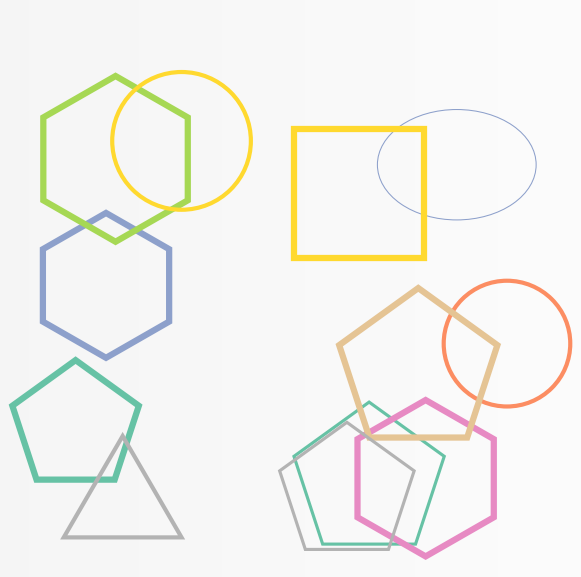[{"shape": "pentagon", "thickness": 1.5, "radius": 0.68, "center": [0.635, 0.167]}, {"shape": "pentagon", "thickness": 3, "radius": 0.57, "center": [0.13, 0.261]}, {"shape": "circle", "thickness": 2, "radius": 0.54, "center": [0.872, 0.404]}, {"shape": "hexagon", "thickness": 3, "radius": 0.63, "center": [0.182, 0.505]}, {"shape": "oval", "thickness": 0.5, "radius": 0.68, "center": [0.786, 0.714]}, {"shape": "hexagon", "thickness": 3, "radius": 0.68, "center": [0.732, 0.171]}, {"shape": "hexagon", "thickness": 3, "radius": 0.72, "center": [0.199, 0.724]}, {"shape": "square", "thickness": 3, "radius": 0.56, "center": [0.618, 0.664]}, {"shape": "circle", "thickness": 2, "radius": 0.6, "center": [0.312, 0.755]}, {"shape": "pentagon", "thickness": 3, "radius": 0.72, "center": [0.72, 0.357]}, {"shape": "triangle", "thickness": 2, "radius": 0.59, "center": [0.211, 0.127]}, {"shape": "pentagon", "thickness": 1.5, "radius": 0.61, "center": [0.597, 0.146]}]